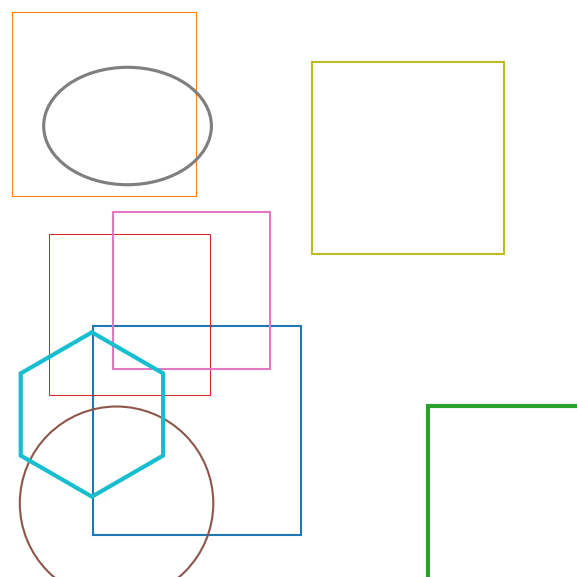[{"shape": "square", "thickness": 1, "radius": 0.9, "center": [0.341, 0.254]}, {"shape": "square", "thickness": 0.5, "radius": 0.79, "center": [0.18, 0.819]}, {"shape": "square", "thickness": 2, "radius": 0.77, "center": [0.895, 0.144]}, {"shape": "square", "thickness": 0.5, "radius": 0.7, "center": [0.224, 0.454]}, {"shape": "circle", "thickness": 1, "radius": 0.84, "center": [0.202, 0.128]}, {"shape": "square", "thickness": 1, "radius": 0.68, "center": [0.331, 0.497]}, {"shape": "oval", "thickness": 1.5, "radius": 0.73, "center": [0.221, 0.781]}, {"shape": "square", "thickness": 1, "radius": 0.83, "center": [0.706, 0.726]}, {"shape": "hexagon", "thickness": 2, "radius": 0.71, "center": [0.159, 0.281]}]